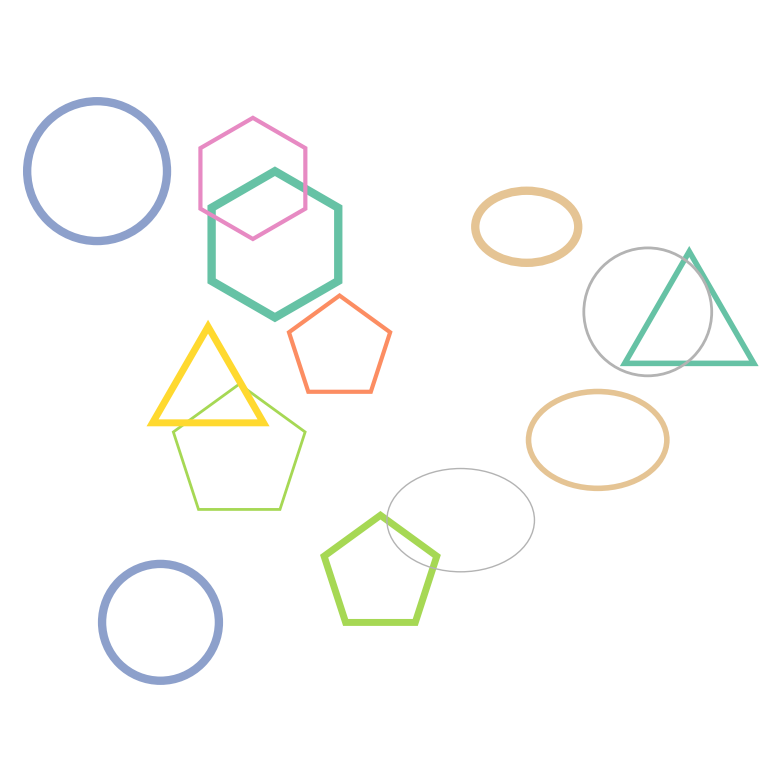[{"shape": "triangle", "thickness": 2, "radius": 0.48, "center": [0.895, 0.577]}, {"shape": "hexagon", "thickness": 3, "radius": 0.47, "center": [0.357, 0.683]}, {"shape": "pentagon", "thickness": 1.5, "radius": 0.35, "center": [0.441, 0.547]}, {"shape": "circle", "thickness": 3, "radius": 0.45, "center": [0.126, 0.778]}, {"shape": "circle", "thickness": 3, "radius": 0.38, "center": [0.208, 0.192]}, {"shape": "hexagon", "thickness": 1.5, "radius": 0.39, "center": [0.328, 0.768]}, {"shape": "pentagon", "thickness": 1, "radius": 0.45, "center": [0.311, 0.411]}, {"shape": "pentagon", "thickness": 2.5, "radius": 0.38, "center": [0.494, 0.254]}, {"shape": "triangle", "thickness": 2.5, "radius": 0.42, "center": [0.27, 0.492]}, {"shape": "oval", "thickness": 3, "radius": 0.33, "center": [0.684, 0.705]}, {"shape": "oval", "thickness": 2, "radius": 0.45, "center": [0.776, 0.429]}, {"shape": "circle", "thickness": 1, "radius": 0.42, "center": [0.841, 0.595]}, {"shape": "oval", "thickness": 0.5, "radius": 0.48, "center": [0.598, 0.324]}]